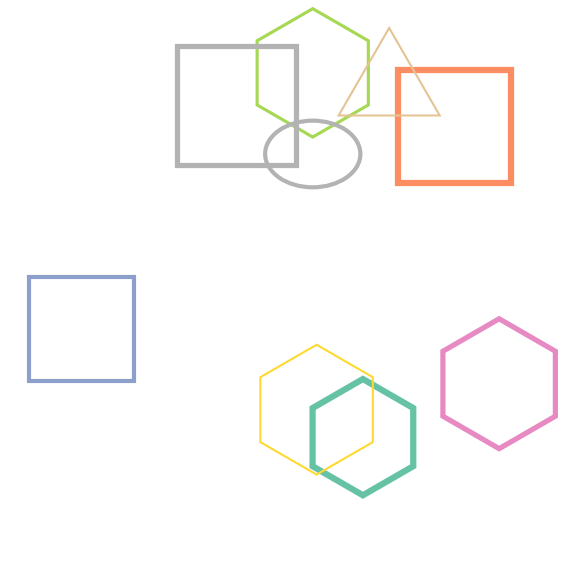[{"shape": "hexagon", "thickness": 3, "radius": 0.5, "center": [0.628, 0.242]}, {"shape": "square", "thickness": 3, "radius": 0.49, "center": [0.787, 0.78]}, {"shape": "square", "thickness": 2, "radius": 0.45, "center": [0.141, 0.429]}, {"shape": "hexagon", "thickness": 2.5, "radius": 0.56, "center": [0.864, 0.335]}, {"shape": "hexagon", "thickness": 1.5, "radius": 0.56, "center": [0.542, 0.873]}, {"shape": "hexagon", "thickness": 1, "radius": 0.56, "center": [0.548, 0.29]}, {"shape": "triangle", "thickness": 1, "radius": 0.51, "center": [0.674, 0.85]}, {"shape": "oval", "thickness": 2, "radius": 0.41, "center": [0.542, 0.733]}, {"shape": "square", "thickness": 2.5, "radius": 0.52, "center": [0.41, 0.816]}]